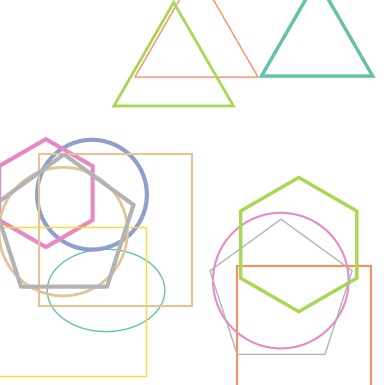[{"shape": "oval", "thickness": 1, "radius": 0.76, "center": [0.275, 0.246]}, {"shape": "triangle", "thickness": 2.5, "radius": 0.83, "center": [0.824, 0.886]}, {"shape": "triangle", "thickness": 1, "radius": 0.92, "center": [0.51, 0.892]}, {"shape": "square", "thickness": 1.5, "radius": 0.87, "center": [0.79, 0.135]}, {"shape": "circle", "thickness": 3, "radius": 0.71, "center": [0.239, 0.494]}, {"shape": "circle", "thickness": 1.5, "radius": 0.88, "center": [0.729, 0.271]}, {"shape": "hexagon", "thickness": 3, "radius": 0.7, "center": [0.119, 0.498]}, {"shape": "triangle", "thickness": 2, "radius": 0.9, "center": [0.451, 0.814]}, {"shape": "hexagon", "thickness": 2.5, "radius": 0.87, "center": [0.776, 0.365]}, {"shape": "square", "thickness": 1, "radius": 0.97, "center": [0.185, 0.217]}, {"shape": "circle", "thickness": 2, "radius": 0.83, "center": [0.164, 0.398]}, {"shape": "square", "thickness": 1.5, "radius": 0.99, "center": [0.3, 0.402]}, {"shape": "pentagon", "thickness": 1, "radius": 0.97, "center": [0.73, 0.237]}, {"shape": "pentagon", "thickness": 3, "radius": 0.95, "center": [0.166, 0.409]}]